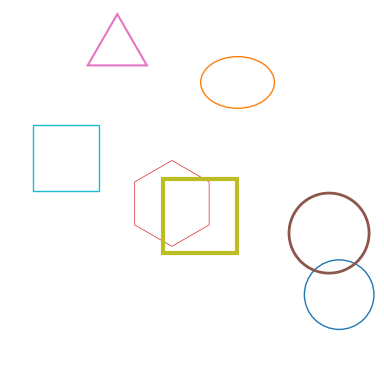[{"shape": "circle", "thickness": 1, "radius": 0.45, "center": [0.881, 0.235]}, {"shape": "oval", "thickness": 1, "radius": 0.48, "center": [0.617, 0.786]}, {"shape": "hexagon", "thickness": 0.5, "radius": 0.56, "center": [0.447, 0.472]}, {"shape": "circle", "thickness": 2, "radius": 0.52, "center": [0.855, 0.395]}, {"shape": "triangle", "thickness": 1.5, "radius": 0.44, "center": [0.305, 0.875]}, {"shape": "square", "thickness": 3, "radius": 0.48, "center": [0.52, 0.438]}, {"shape": "square", "thickness": 1, "radius": 0.43, "center": [0.171, 0.589]}]